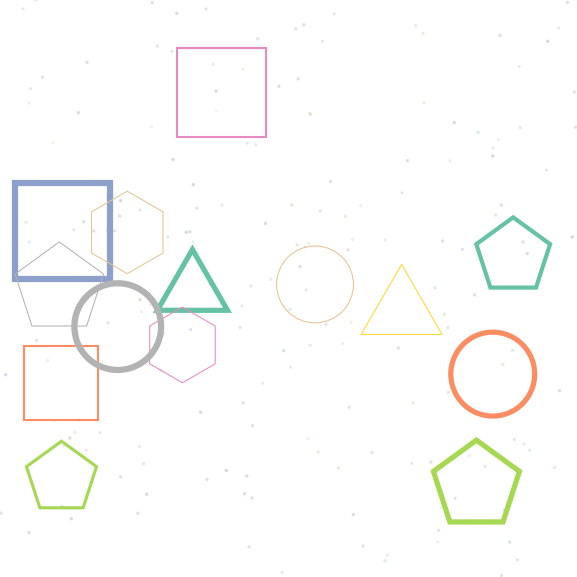[{"shape": "triangle", "thickness": 2.5, "radius": 0.35, "center": [0.333, 0.497]}, {"shape": "pentagon", "thickness": 2, "radius": 0.34, "center": [0.889, 0.556]}, {"shape": "circle", "thickness": 2.5, "radius": 0.36, "center": [0.853, 0.351]}, {"shape": "square", "thickness": 1, "radius": 0.32, "center": [0.106, 0.336]}, {"shape": "square", "thickness": 3, "radius": 0.41, "center": [0.108, 0.6]}, {"shape": "hexagon", "thickness": 0.5, "radius": 0.33, "center": [0.316, 0.402]}, {"shape": "square", "thickness": 1, "radius": 0.39, "center": [0.383, 0.839]}, {"shape": "pentagon", "thickness": 1.5, "radius": 0.32, "center": [0.106, 0.171]}, {"shape": "pentagon", "thickness": 2.5, "radius": 0.39, "center": [0.825, 0.159]}, {"shape": "triangle", "thickness": 0.5, "radius": 0.4, "center": [0.695, 0.46]}, {"shape": "hexagon", "thickness": 0.5, "radius": 0.36, "center": [0.22, 0.597]}, {"shape": "circle", "thickness": 0.5, "radius": 0.33, "center": [0.546, 0.507]}, {"shape": "circle", "thickness": 3, "radius": 0.38, "center": [0.204, 0.434]}, {"shape": "pentagon", "thickness": 0.5, "radius": 0.4, "center": [0.103, 0.5]}]